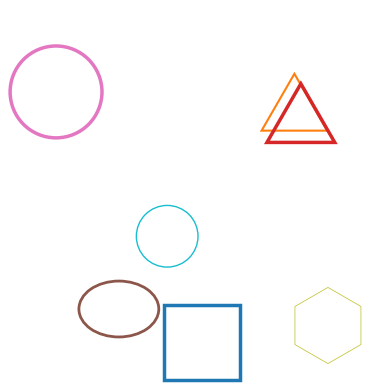[{"shape": "square", "thickness": 2.5, "radius": 0.49, "center": [0.525, 0.111]}, {"shape": "triangle", "thickness": 1.5, "radius": 0.49, "center": [0.765, 0.71]}, {"shape": "triangle", "thickness": 2.5, "radius": 0.51, "center": [0.781, 0.681]}, {"shape": "oval", "thickness": 2, "radius": 0.52, "center": [0.309, 0.197]}, {"shape": "circle", "thickness": 2.5, "radius": 0.6, "center": [0.146, 0.761]}, {"shape": "hexagon", "thickness": 0.5, "radius": 0.49, "center": [0.852, 0.155]}, {"shape": "circle", "thickness": 1, "radius": 0.4, "center": [0.434, 0.386]}]